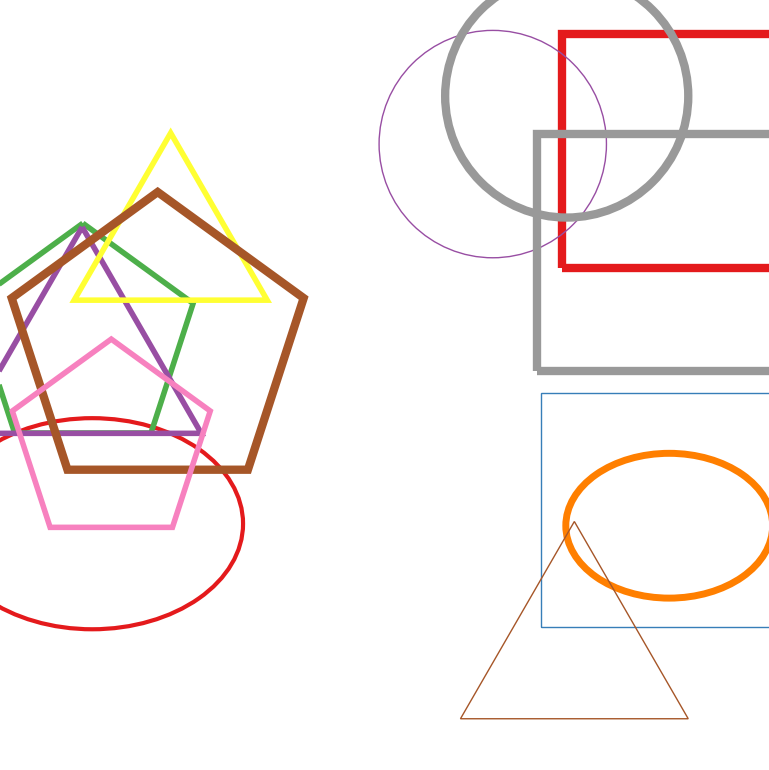[{"shape": "oval", "thickness": 1.5, "radius": 0.98, "center": [0.12, 0.32]}, {"shape": "square", "thickness": 3, "radius": 0.76, "center": [0.882, 0.803]}, {"shape": "square", "thickness": 0.5, "radius": 0.76, "center": [0.854, 0.338]}, {"shape": "pentagon", "thickness": 2, "radius": 0.75, "center": [0.108, 0.559]}, {"shape": "triangle", "thickness": 2, "radius": 0.89, "center": [0.107, 0.527]}, {"shape": "circle", "thickness": 0.5, "radius": 0.74, "center": [0.64, 0.813]}, {"shape": "oval", "thickness": 2.5, "radius": 0.67, "center": [0.869, 0.317]}, {"shape": "triangle", "thickness": 2, "radius": 0.72, "center": [0.222, 0.683]}, {"shape": "pentagon", "thickness": 3, "radius": 1.0, "center": [0.205, 0.551]}, {"shape": "triangle", "thickness": 0.5, "radius": 0.85, "center": [0.746, 0.152]}, {"shape": "pentagon", "thickness": 2, "radius": 0.68, "center": [0.145, 0.424]}, {"shape": "square", "thickness": 3, "radius": 0.77, "center": [0.851, 0.672]}, {"shape": "circle", "thickness": 3, "radius": 0.79, "center": [0.736, 0.875]}]